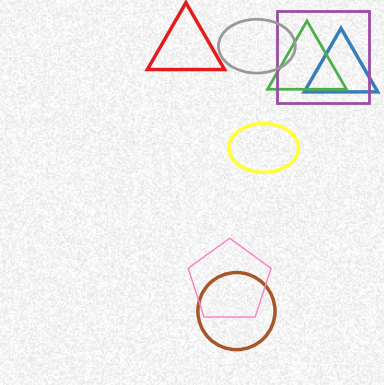[{"shape": "triangle", "thickness": 2.5, "radius": 0.58, "center": [0.483, 0.877]}, {"shape": "triangle", "thickness": 2.5, "radius": 0.55, "center": [0.886, 0.816]}, {"shape": "triangle", "thickness": 2, "radius": 0.59, "center": [0.797, 0.827]}, {"shape": "square", "thickness": 2, "radius": 0.6, "center": [0.839, 0.851]}, {"shape": "oval", "thickness": 2.5, "radius": 0.45, "center": [0.685, 0.616]}, {"shape": "circle", "thickness": 2.5, "radius": 0.5, "center": [0.614, 0.192]}, {"shape": "pentagon", "thickness": 1, "radius": 0.57, "center": [0.596, 0.268]}, {"shape": "oval", "thickness": 2, "radius": 0.5, "center": [0.667, 0.88]}]